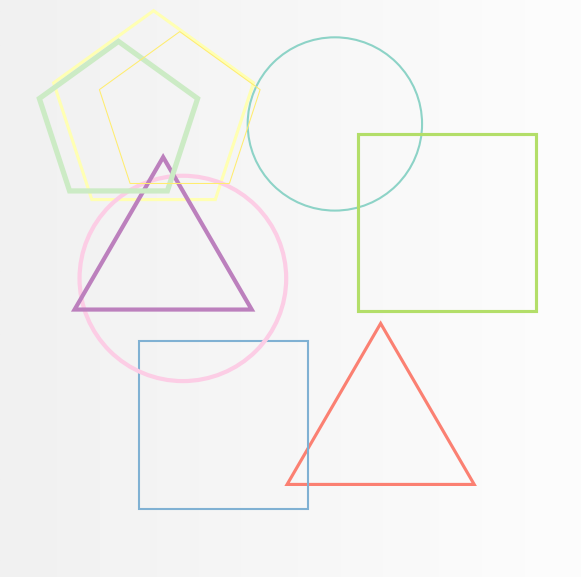[{"shape": "circle", "thickness": 1, "radius": 0.75, "center": [0.576, 0.784]}, {"shape": "pentagon", "thickness": 1.5, "radius": 0.9, "center": [0.264, 0.8]}, {"shape": "triangle", "thickness": 1.5, "radius": 0.93, "center": [0.655, 0.253]}, {"shape": "square", "thickness": 1, "radius": 0.73, "center": [0.384, 0.263]}, {"shape": "square", "thickness": 1.5, "radius": 0.77, "center": [0.77, 0.614]}, {"shape": "circle", "thickness": 2, "radius": 0.89, "center": [0.315, 0.517]}, {"shape": "triangle", "thickness": 2, "radius": 0.88, "center": [0.281, 0.551]}, {"shape": "pentagon", "thickness": 2.5, "radius": 0.72, "center": [0.204, 0.784]}, {"shape": "pentagon", "thickness": 0.5, "radius": 0.73, "center": [0.309, 0.799]}]